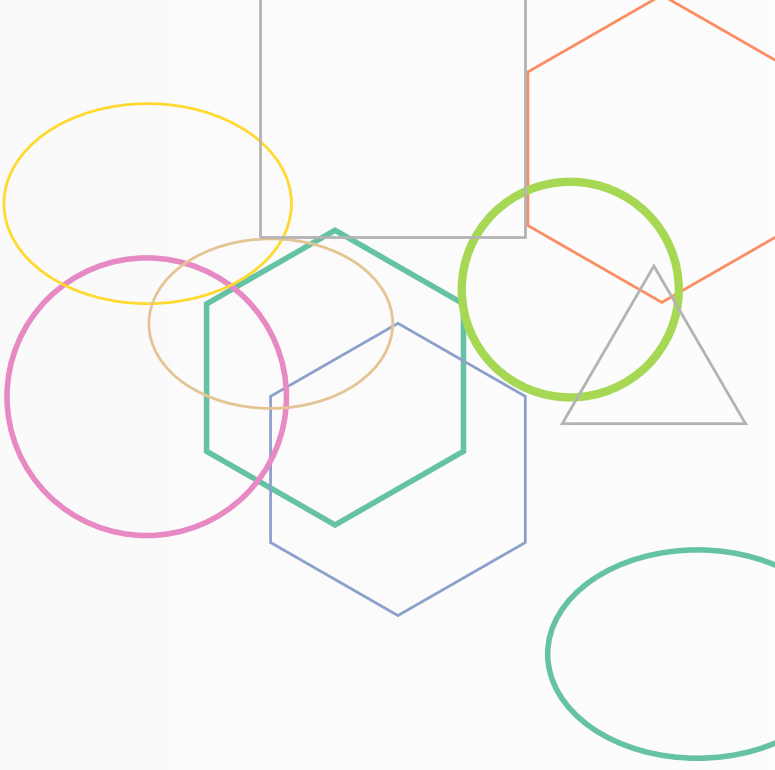[{"shape": "oval", "thickness": 2, "radius": 0.97, "center": [0.9, 0.151]}, {"shape": "hexagon", "thickness": 2, "radius": 0.96, "center": [0.432, 0.51]}, {"shape": "hexagon", "thickness": 1, "radius": 1.0, "center": [0.854, 0.807]}, {"shape": "hexagon", "thickness": 1, "radius": 0.95, "center": [0.513, 0.39]}, {"shape": "circle", "thickness": 2, "radius": 0.9, "center": [0.189, 0.485]}, {"shape": "circle", "thickness": 3, "radius": 0.7, "center": [0.736, 0.624]}, {"shape": "oval", "thickness": 1, "radius": 0.93, "center": [0.191, 0.736]}, {"shape": "oval", "thickness": 1, "radius": 0.79, "center": [0.349, 0.58]}, {"shape": "triangle", "thickness": 1, "radius": 0.68, "center": [0.844, 0.518]}, {"shape": "square", "thickness": 1, "radius": 0.85, "center": [0.506, 0.863]}]